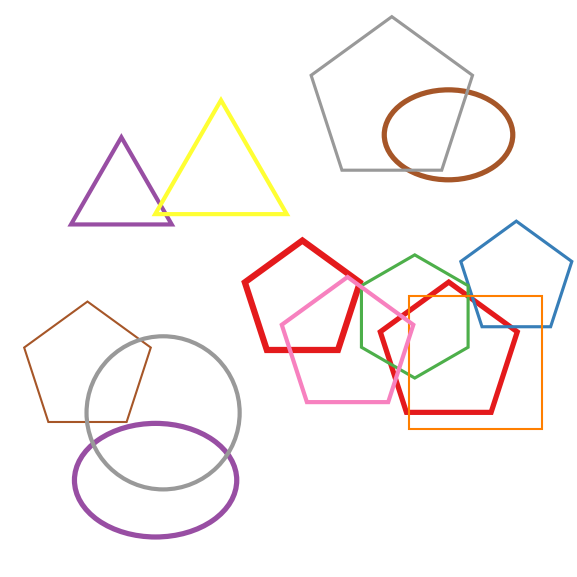[{"shape": "pentagon", "thickness": 3, "radius": 0.52, "center": [0.524, 0.478]}, {"shape": "pentagon", "thickness": 2.5, "radius": 0.62, "center": [0.777, 0.386]}, {"shape": "pentagon", "thickness": 1.5, "radius": 0.51, "center": [0.894, 0.515]}, {"shape": "hexagon", "thickness": 1.5, "radius": 0.53, "center": [0.718, 0.451]}, {"shape": "triangle", "thickness": 2, "radius": 0.5, "center": [0.21, 0.661]}, {"shape": "oval", "thickness": 2.5, "radius": 0.7, "center": [0.269, 0.168]}, {"shape": "square", "thickness": 1, "radius": 0.58, "center": [0.823, 0.371]}, {"shape": "triangle", "thickness": 2, "radius": 0.66, "center": [0.383, 0.694]}, {"shape": "pentagon", "thickness": 1, "radius": 0.58, "center": [0.151, 0.362]}, {"shape": "oval", "thickness": 2.5, "radius": 0.56, "center": [0.777, 0.766]}, {"shape": "pentagon", "thickness": 2, "radius": 0.6, "center": [0.602, 0.4]}, {"shape": "pentagon", "thickness": 1.5, "radius": 0.73, "center": [0.678, 0.823]}, {"shape": "circle", "thickness": 2, "radius": 0.66, "center": [0.282, 0.284]}]